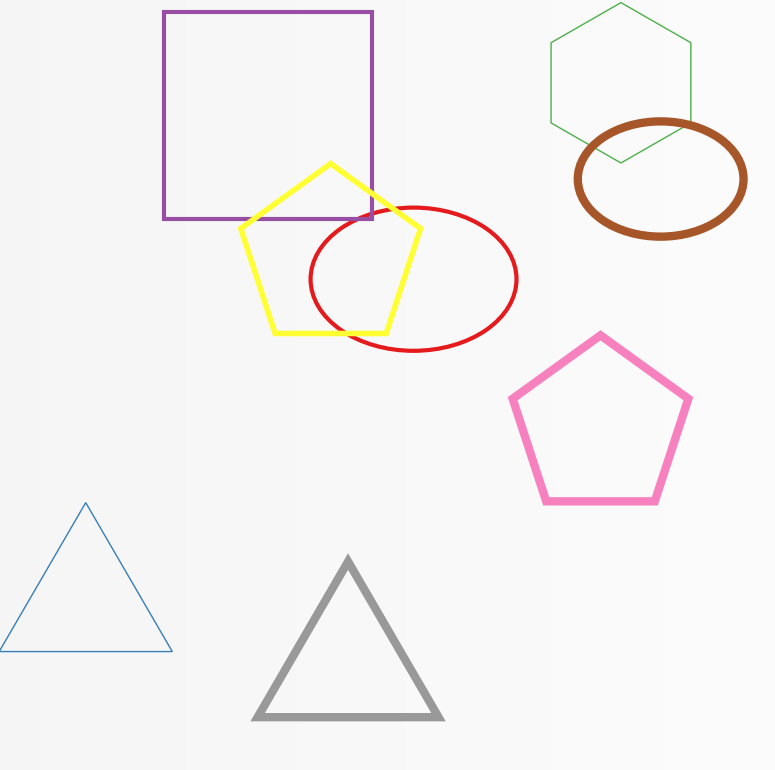[{"shape": "oval", "thickness": 1.5, "radius": 0.66, "center": [0.534, 0.637]}, {"shape": "triangle", "thickness": 0.5, "radius": 0.64, "center": [0.111, 0.218]}, {"shape": "hexagon", "thickness": 0.5, "radius": 0.52, "center": [0.801, 0.892]}, {"shape": "square", "thickness": 1.5, "radius": 0.67, "center": [0.346, 0.85]}, {"shape": "pentagon", "thickness": 2, "radius": 0.61, "center": [0.427, 0.666]}, {"shape": "oval", "thickness": 3, "radius": 0.53, "center": [0.852, 0.768]}, {"shape": "pentagon", "thickness": 3, "radius": 0.6, "center": [0.775, 0.445]}, {"shape": "triangle", "thickness": 3, "radius": 0.67, "center": [0.449, 0.136]}]